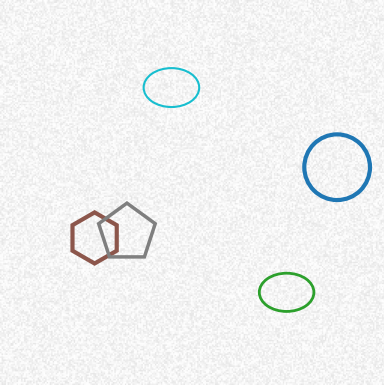[{"shape": "circle", "thickness": 3, "radius": 0.43, "center": [0.876, 0.566]}, {"shape": "oval", "thickness": 2, "radius": 0.35, "center": [0.744, 0.241]}, {"shape": "hexagon", "thickness": 3, "radius": 0.33, "center": [0.246, 0.382]}, {"shape": "pentagon", "thickness": 2.5, "radius": 0.39, "center": [0.33, 0.395]}, {"shape": "oval", "thickness": 1.5, "radius": 0.36, "center": [0.445, 0.773]}]